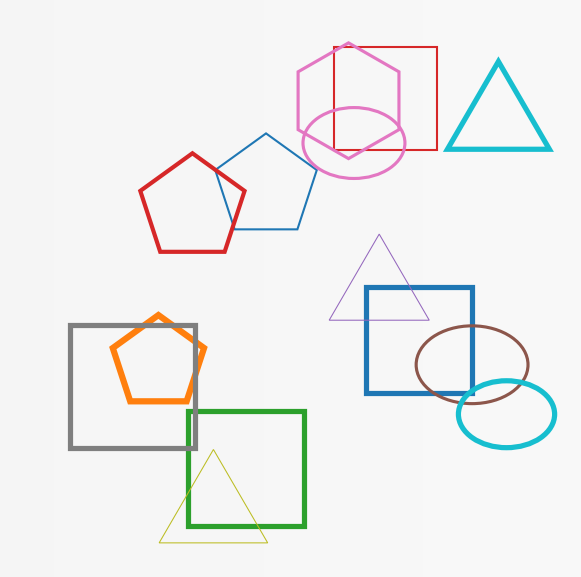[{"shape": "square", "thickness": 2.5, "radius": 0.46, "center": [0.721, 0.41]}, {"shape": "pentagon", "thickness": 1, "radius": 0.46, "center": [0.458, 0.676]}, {"shape": "pentagon", "thickness": 3, "radius": 0.41, "center": [0.273, 0.371]}, {"shape": "square", "thickness": 2.5, "radius": 0.5, "center": [0.423, 0.187]}, {"shape": "square", "thickness": 1, "radius": 0.45, "center": [0.663, 0.829]}, {"shape": "pentagon", "thickness": 2, "radius": 0.47, "center": [0.331, 0.639]}, {"shape": "triangle", "thickness": 0.5, "radius": 0.5, "center": [0.652, 0.494]}, {"shape": "oval", "thickness": 1.5, "radius": 0.48, "center": [0.812, 0.368]}, {"shape": "hexagon", "thickness": 1.5, "radius": 0.5, "center": [0.6, 0.825]}, {"shape": "oval", "thickness": 1.5, "radius": 0.44, "center": [0.609, 0.751]}, {"shape": "square", "thickness": 2.5, "radius": 0.54, "center": [0.228, 0.33]}, {"shape": "triangle", "thickness": 0.5, "radius": 0.54, "center": [0.367, 0.113]}, {"shape": "oval", "thickness": 2.5, "radius": 0.41, "center": [0.871, 0.282]}, {"shape": "triangle", "thickness": 2.5, "radius": 0.51, "center": [0.858, 0.791]}]